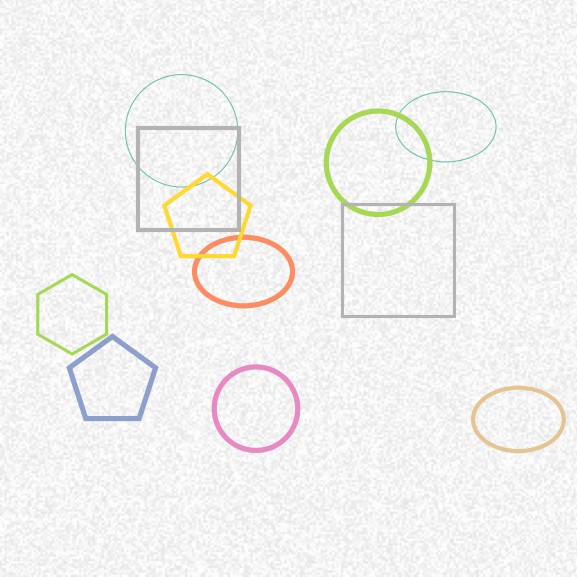[{"shape": "circle", "thickness": 0.5, "radius": 0.49, "center": [0.314, 0.773]}, {"shape": "oval", "thickness": 0.5, "radius": 0.43, "center": [0.772, 0.78]}, {"shape": "oval", "thickness": 2.5, "radius": 0.42, "center": [0.422, 0.529]}, {"shape": "pentagon", "thickness": 2.5, "radius": 0.39, "center": [0.195, 0.338]}, {"shape": "circle", "thickness": 2.5, "radius": 0.36, "center": [0.443, 0.291]}, {"shape": "hexagon", "thickness": 1.5, "radius": 0.34, "center": [0.125, 0.455]}, {"shape": "circle", "thickness": 2.5, "radius": 0.45, "center": [0.655, 0.717]}, {"shape": "pentagon", "thickness": 2, "radius": 0.39, "center": [0.359, 0.619]}, {"shape": "oval", "thickness": 2, "radius": 0.39, "center": [0.898, 0.273]}, {"shape": "square", "thickness": 2, "radius": 0.44, "center": [0.326, 0.69]}, {"shape": "square", "thickness": 1.5, "radius": 0.48, "center": [0.69, 0.549]}]